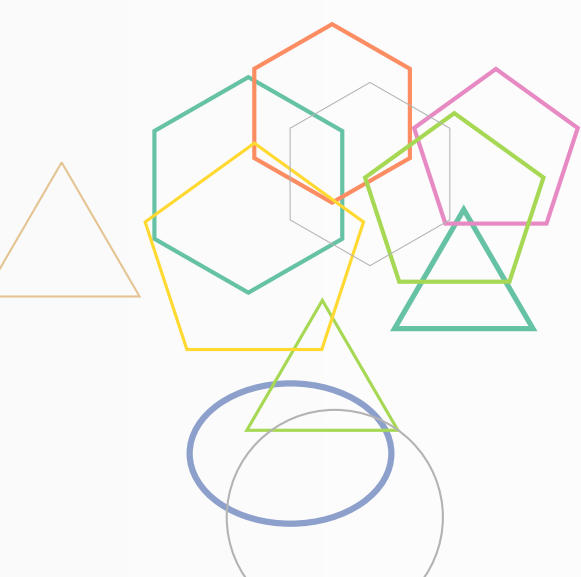[{"shape": "hexagon", "thickness": 2, "radius": 0.93, "center": [0.427, 0.679]}, {"shape": "triangle", "thickness": 2.5, "radius": 0.69, "center": [0.798, 0.499]}, {"shape": "hexagon", "thickness": 2, "radius": 0.77, "center": [0.571, 0.803]}, {"shape": "oval", "thickness": 3, "radius": 0.87, "center": [0.5, 0.214]}, {"shape": "pentagon", "thickness": 2, "radius": 0.74, "center": [0.853, 0.732]}, {"shape": "pentagon", "thickness": 2, "radius": 0.81, "center": [0.782, 0.642]}, {"shape": "triangle", "thickness": 1.5, "radius": 0.75, "center": [0.555, 0.329]}, {"shape": "pentagon", "thickness": 1.5, "radius": 0.99, "center": [0.438, 0.554]}, {"shape": "triangle", "thickness": 1, "radius": 0.77, "center": [0.106, 0.563]}, {"shape": "circle", "thickness": 1, "radius": 0.93, "center": [0.576, 0.103]}, {"shape": "hexagon", "thickness": 0.5, "radius": 0.79, "center": [0.636, 0.698]}]